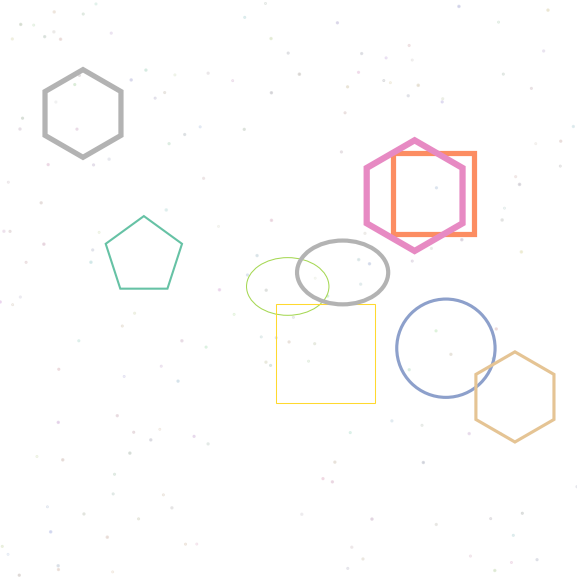[{"shape": "pentagon", "thickness": 1, "radius": 0.35, "center": [0.249, 0.555]}, {"shape": "square", "thickness": 2.5, "radius": 0.35, "center": [0.751, 0.664]}, {"shape": "circle", "thickness": 1.5, "radius": 0.43, "center": [0.772, 0.396]}, {"shape": "hexagon", "thickness": 3, "radius": 0.48, "center": [0.718, 0.66]}, {"shape": "oval", "thickness": 0.5, "radius": 0.36, "center": [0.498, 0.503]}, {"shape": "square", "thickness": 0.5, "radius": 0.43, "center": [0.564, 0.387]}, {"shape": "hexagon", "thickness": 1.5, "radius": 0.39, "center": [0.892, 0.312]}, {"shape": "hexagon", "thickness": 2.5, "radius": 0.38, "center": [0.144, 0.803]}, {"shape": "oval", "thickness": 2, "radius": 0.39, "center": [0.593, 0.527]}]